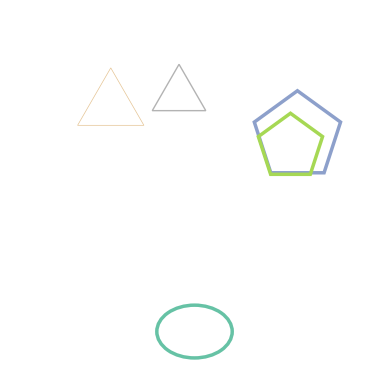[{"shape": "oval", "thickness": 2.5, "radius": 0.49, "center": [0.505, 0.139]}, {"shape": "pentagon", "thickness": 2.5, "radius": 0.59, "center": [0.773, 0.646]}, {"shape": "pentagon", "thickness": 2.5, "radius": 0.44, "center": [0.754, 0.618]}, {"shape": "triangle", "thickness": 0.5, "radius": 0.5, "center": [0.288, 0.724]}, {"shape": "triangle", "thickness": 1, "radius": 0.4, "center": [0.465, 0.753]}]